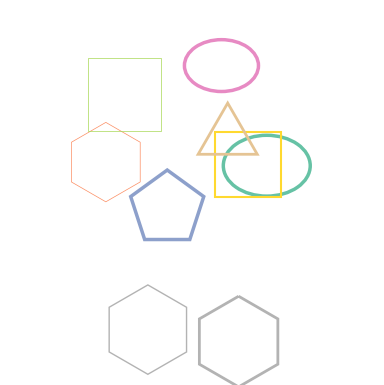[{"shape": "oval", "thickness": 2.5, "radius": 0.56, "center": [0.693, 0.57]}, {"shape": "hexagon", "thickness": 0.5, "radius": 0.52, "center": [0.275, 0.579]}, {"shape": "pentagon", "thickness": 2.5, "radius": 0.5, "center": [0.434, 0.459]}, {"shape": "oval", "thickness": 2.5, "radius": 0.48, "center": [0.575, 0.83]}, {"shape": "square", "thickness": 0.5, "radius": 0.47, "center": [0.324, 0.754]}, {"shape": "square", "thickness": 1.5, "radius": 0.42, "center": [0.644, 0.573]}, {"shape": "triangle", "thickness": 2, "radius": 0.44, "center": [0.591, 0.644]}, {"shape": "hexagon", "thickness": 1, "radius": 0.58, "center": [0.384, 0.144]}, {"shape": "hexagon", "thickness": 2, "radius": 0.59, "center": [0.62, 0.113]}]